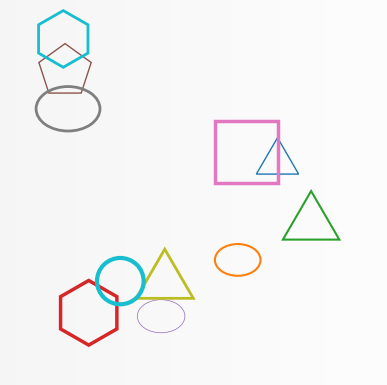[{"shape": "triangle", "thickness": 1, "radius": 0.31, "center": [0.716, 0.579]}, {"shape": "oval", "thickness": 1.5, "radius": 0.29, "center": [0.613, 0.325]}, {"shape": "triangle", "thickness": 1.5, "radius": 0.42, "center": [0.803, 0.42]}, {"shape": "hexagon", "thickness": 2.5, "radius": 0.42, "center": [0.229, 0.188]}, {"shape": "oval", "thickness": 0.5, "radius": 0.31, "center": [0.416, 0.179]}, {"shape": "pentagon", "thickness": 1, "radius": 0.35, "center": [0.168, 0.816]}, {"shape": "square", "thickness": 2.5, "radius": 0.41, "center": [0.636, 0.605]}, {"shape": "oval", "thickness": 2, "radius": 0.41, "center": [0.176, 0.717]}, {"shape": "triangle", "thickness": 2, "radius": 0.43, "center": [0.425, 0.268]}, {"shape": "hexagon", "thickness": 2, "radius": 0.37, "center": [0.163, 0.899]}, {"shape": "circle", "thickness": 3, "radius": 0.3, "center": [0.311, 0.27]}]